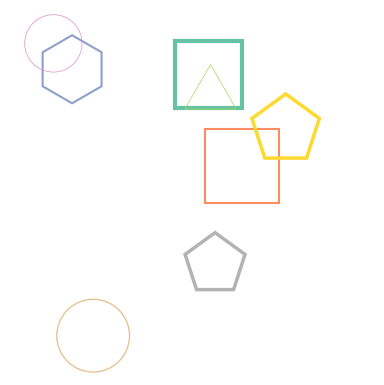[{"shape": "square", "thickness": 3, "radius": 0.44, "center": [0.541, 0.808]}, {"shape": "square", "thickness": 1.5, "radius": 0.48, "center": [0.629, 0.568]}, {"shape": "hexagon", "thickness": 1.5, "radius": 0.44, "center": [0.187, 0.82]}, {"shape": "circle", "thickness": 0.5, "radius": 0.37, "center": [0.139, 0.887]}, {"shape": "triangle", "thickness": 0.5, "radius": 0.39, "center": [0.547, 0.755]}, {"shape": "pentagon", "thickness": 2.5, "radius": 0.46, "center": [0.742, 0.664]}, {"shape": "circle", "thickness": 1, "radius": 0.47, "center": [0.242, 0.128]}, {"shape": "pentagon", "thickness": 2.5, "radius": 0.41, "center": [0.559, 0.314]}]